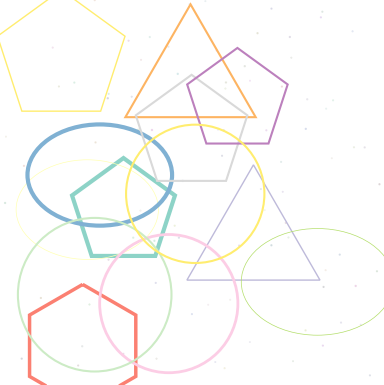[{"shape": "pentagon", "thickness": 3, "radius": 0.7, "center": [0.321, 0.449]}, {"shape": "oval", "thickness": 0.5, "radius": 0.92, "center": [0.227, 0.456]}, {"shape": "triangle", "thickness": 1, "radius": 1.0, "center": [0.658, 0.372]}, {"shape": "hexagon", "thickness": 2.5, "radius": 0.8, "center": [0.215, 0.102]}, {"shape": "oval", "thickness": 3, "radius": 0.94, "center": [0.259, 0.545]}, {"shape": "triangle", "thickness": 1.5, "radius": 0.98, "center": [0.495, 0.793]}, {"shape": "oval", "thickness": 0.5, "radius": 0.99, "center": [0.825, 0.268]}, {"shape": "circle", "thickness": 2, "radius": 0.9, "center": [0.438, 0.211]}, {"shape": "pentagon", "thickness": 1.5, "radius": 0.76, "center": [0.498, 0.653]}, {"shape": "pentagon", "thickness": 1.5, "radius": 0.69, "center": [0.617, 0.738]}, {"shape": "circle", "thickness": 1.5, "radius": 1.0, "center": [0.246, 0.235]}, {"shape": "pentagon", "thickness": 1, "radius": 0.87, "center": [0.159, 0.852]}, {"shape": "circle", "thickness": 1.5, "radius": 0.9, "center": [0.507, 0.497]}]